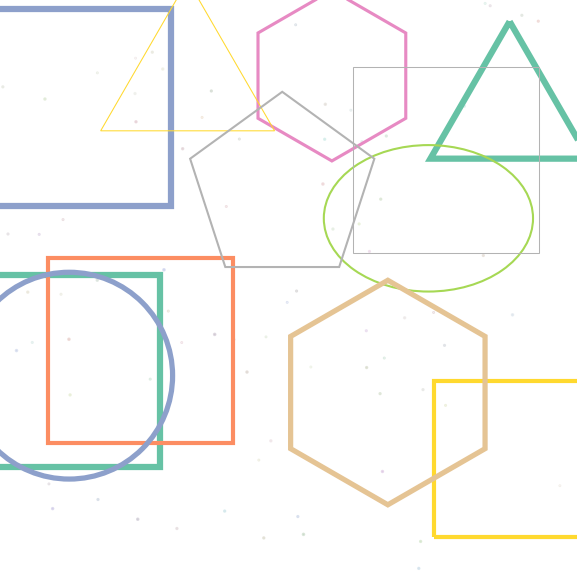[{"shape": "triangle", "thickness": 3, "radius": 0.79, "center": [0.882, 0.804]}, {"shape": "square", "thickness": 3, "radius": 0.83, "center": [0.112, 0.356]}, {"shape": "square", "thickness": 2, "radius": 0.8, "center": [0.244, 0.393]}, {"shape": "square", "thickness": 3, "radius": 0.85, "center": [0.126, 0.813]}, {"shape": "circle", "thickness": 2.5, "radius": 0.9, "center": [0.12, 0.349]}, {"shape": "hexagon", "thickness": 1.5, "radius": 0.74, "center": [0.575, 0.868]}, {"shape": "oval", "thickness": 1, "radius": 0.91, "center": [0.742, 0.621]}, {"shape": "square", "thickness": 2, "radius": 0.67, "center": [0.887, 0.205]}, {"shape": "triangle", "thickness": 0.5, "radius": 0.87, "center": [0.325, 0.86]}, {"shape": "hexagon", "thickness": 2.5, "radius": 0.97, "center": [0.672, 0.319]}, {"shape": "pentagon", "thickness": 1, "radius": 0.84, "center": [0.489, 0.672]}, {"shape": "square", "thickness": 0.5, "radius": 0.8, "center": [0.773, 0.722]}]